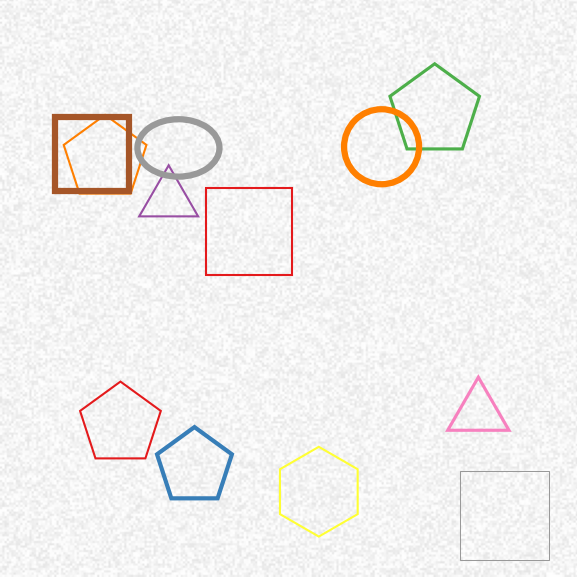[{"shape": "pentagon", "thickness": 1, "radius": 0.37, "center": [0.209, 0.265]}, {"shape": "square", "thickness": 1, "radius": 0.37, "center": [0.431, 0.598]}, {"shape": "pentagon", "thickness": 2, "radius": 0.34, "center": [0.337, 0.191]}, {"shape": "pentagon", "thickness": 1.5, "radius": 0.41, "center": [0.753, 0.807]}, {"shape": "triangle", "thickness": 1, "radius": 0.29, "center": [0.292, 0.654]}, {"shape": "circle", "thickness": 3, "radius": 0.32, "center": [0.661, 0.745]}, {"shape": "pentagon", "thickness": 1, "radius": 0.38, "center": [0.182, 0.725]}, {"shape": "hexagon", "thickness": 1, "radius": 0.39, "center": [0.552, 0.148]}, {"shape": "square", "thickness": 3, "radius": 0.32, "center": [0.16, 0.732]}, {"shape": "triangle", "thickness": 1.5, "radius": 0.31, "center": [0.828, 0.285]}, {"shape": "square", "thickness": 0.5, "radius": 0.39, "center": [0.874, 0.107]}, {"shape": "oval", "thickness": 3, "radius": 0.36, "center": [0.309, 0.743]}]